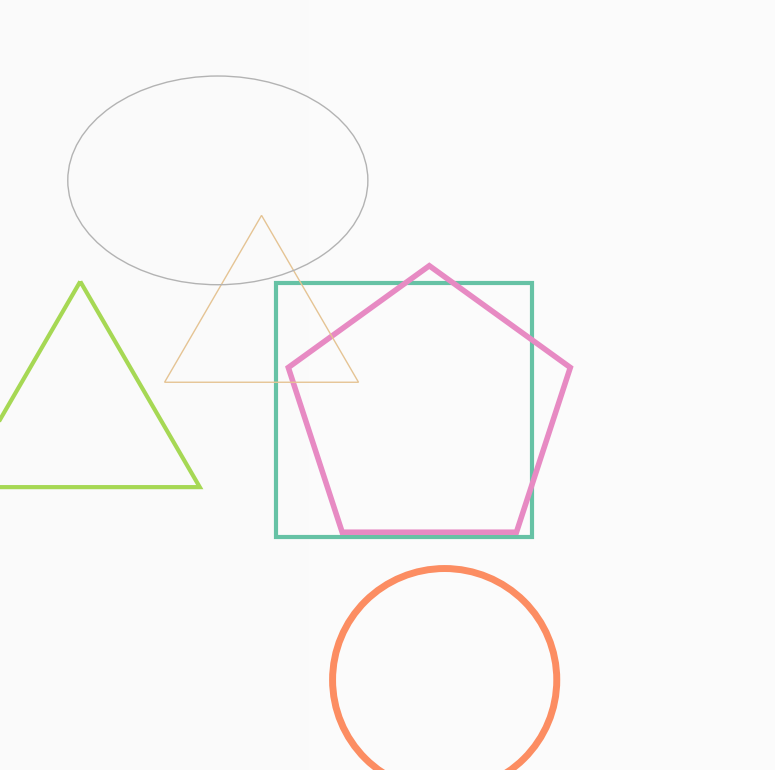[{"shape": "square", "thickness": 1.5, "radius": 0.83, "center": [0.521, 0.467]}, {"shape": "circle", "thickness": 2.5, "radius": 0.72, "center": [0.574, 0.117]}, {"shape": "pentagon", "thickness": 2, "radius": 0.96, "center": [0.554, 0.464]}, {"shape": "triangle", "thickness": 1.5, "radius": 0.89, "center": [0.104, 0.456]}, {"shape": "triangle", "thickness": 0.5, "radius": 0.72, "center": [0.337, 0.576]}, {"shape": "oval", "thickness": 0.5, "radius": 0.97, "center": [0.281, 0.766]}]